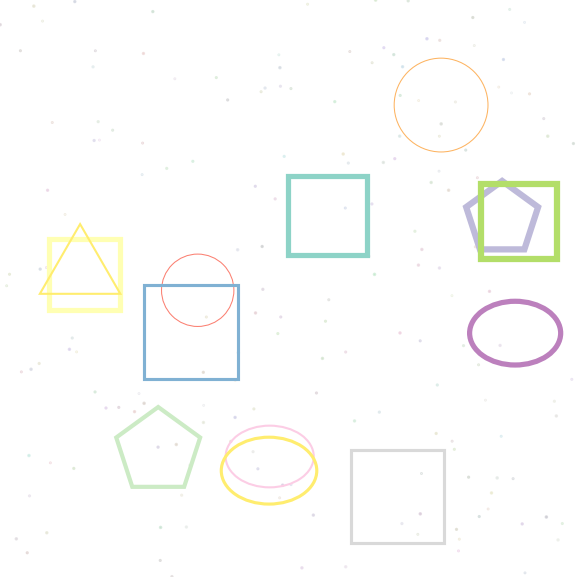[{"shape": "square", "thickness": 2.5, "radius": 0.34, "center": [0.567, 0.626]}, {"shape": "square", "thickness": 2.5, "radius": 0.3, "center": [0.146, 0.524]}, {"shape": "pentagon", "thickness": 3, "radius": 0.33, "center": [0.87, 0.62]}, {"shape": "circle", "thickness": 0.5, "radius": 0.31, "center": [0.342, 0.496]}, {"shape": "square", "thickness": 1.5, "radius": 0.41, "center": [0.331, 0.424]}, {"shape": "circle", "thickness": 0.5, "radius": 0.41, "center": [0.764, 0.817]}, {"shape": "square", "thickness": 3, "radius": 0.33, "center": [0.899, 0.616]}, {"shape": "oval", "thickness": 1, "radius": 0.38, "center": [0.467, 0.209]}, {"shape": "square", "thickness": 1.5, "radius": 0.41, "center": [0.688, 0.139]}, {"shape": "oval", "thickness": 2.5, "radius": 0.39, "center": [0.892, 0.422]}, {"shape": "pentagon", "thickness": 2, "radius": 0.38, "center": [0.274, 0.218]}, {"shape": "oval", "thickness": 1.5, "radius": 0.41, "center": [0.466, 0.184]}, {"shape": "triangle", "thickness": 1, "radius": 0.4, "center": [0.139, 0.531]}]